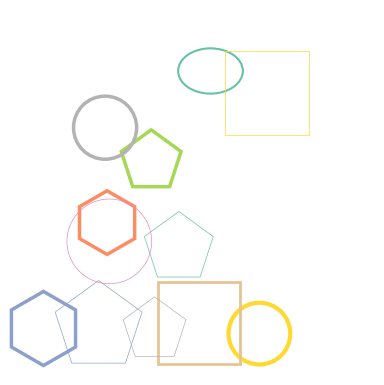[{"shape": "pentagon", "thickness": 0.5, "radius": 0.47, "center": [0.464, 0.357]}, {"shape": "oval", "thickness": 1.5, "radius": 0.42, "center": [0.547, 0.816]}, {"shape": "hexagon", "thickness": 2.5, "radius": 0.41, "center": [0.278, 0.422]}, {"shape": "hexagon", "thickness": 2.5, "radius": 0.48, "center": [0.113, 0.147]}, {"shape": "pentagon", "thickness": 0.5, "radius": 0.59, "center": [0.256, 0.153]}, {"shape": "circle", "thickness": 0.5, "radius": 0.55, "center": [0.284, 0.373]}, {"shape": "pentagon", "thickness": 2.5, "radius": 0.41, "center": [0.393, 0.581]}, {"shape": "square", "thickness": 0.5, "radius": 0.54, "center": [0.694, 0.758]}, {"shape": "circle", "thickness": 3, "radius": 0.4, "center": [0.674, 0.134]}, {"shape": "square", "thickness": 2, "radius": 0.53, "center": [0.516, 0.162]}, {"shape": "pentagon", "thickness": 0.5, "radius": 0.43, "center": [0.402, 0.143]}, {"shape": "circle", "thickness": 2.5, "radius": 0.41, "center": [0.273, 0.668]}]